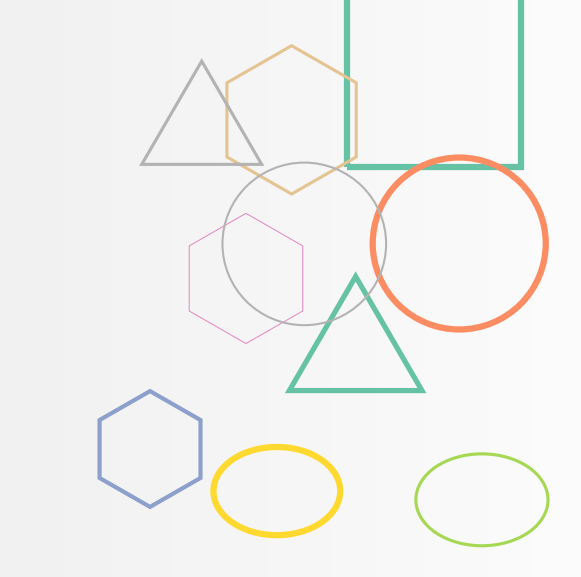[{"shape": "triangle", "thickness": 2.5, "radius": 0.66, "center": [0.612, 0.389]}, {"shape": "square", "thickness": 3, "radius": 0.75, "center": [0.747, 0.859]}, {"shape": "circle", "thickness": 3, "radius": 0.74, "center": [0.79, 0.577]}, {"shape": "hexagon", "thickness": 2, "radius": 0.5, "center": [0.258, 0.222]}, {"shape": "hexagon", "thickness": 0.5, "radius": 0.56, "center": [0.423, 0.517]}, {"shape": "oval", "thickness": 1.5, "radius": 0.57, "center": [0.829, 0.134]}, {"shape": "oval", "thickness": 3, "radius": 0.55, "center": [0.476, 0.149]}, {"shape": "hexagon", "thickness": 1.5, "radius": 0.64, "center": [0.502, 0.792]}, {"shape": "triangle", "thickness": 1.5, "radius": 0.6, "center": [0.347, 0.774]}, {"shape": "circle", "thickness": 1, "radius": 0.7, "center": [0.524, 0.577]}]